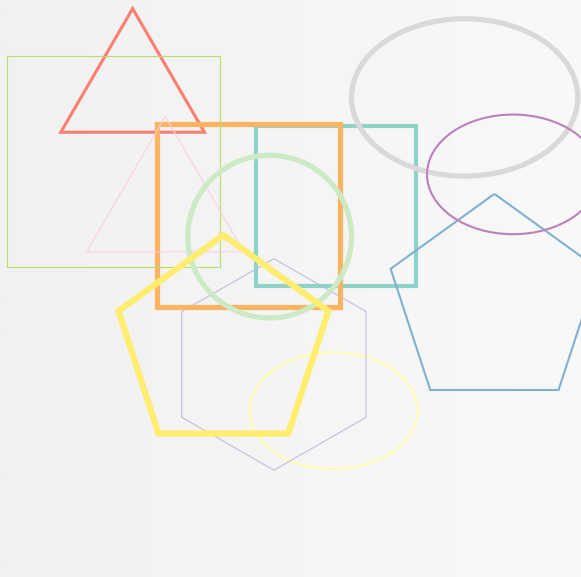[{"shape": "square", "thickness": 2, "radius": 0.69, "center": [0.578, 0.642]}, {"shape": "oval", "thickness": 1, "radius": 0.72, "center": [0.574, 0.288]}, {"shape": "hexagon", "thickness": 0.5, "radius": 0.92, "center": [0.471, 0.368]}, {"shape": "triangle", "thickness": 1.5, "radius": 0.71, "center": [0.228, 0.842]}, {"shape": "pentagon", "thickness": 1, "radius": 0.94, "center": [0.851, 0.476]}, {"shape": "square", "thickness": 2.5, "radius": 0.79, "center": [0.427, 0.626]}, {"shape": "square", "thickness": 0.5, "radius": 0.91, "center": [0.195, 0.719]}, {"shape": "triangle", "thickness": 0.5, "radius": 0.78, "center": [0.284, 0.641]}, {"shape": "oval", "thickness": 2.5, "radius": 0.97, "center": [0.799, 0.83]}, {"shape": "oval", "thickness": 1, "radius": 0.74, "center": [0.883, 0.697]}, {"shape": "circle", "thickness": 2.5, "radius": 0.7, "center": [0.464, 0.589]}, {"shape": "pentagon", "thickness": 3, "radius": 0.95, "center": [0.384, 0.402]}]